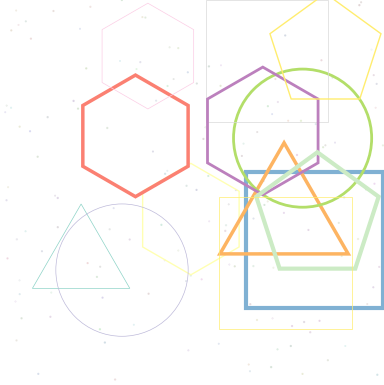[{"shape": "triangle", "thickness": 0.5, "radius": 0.73, "center": [0.211, 0.324]}, {"shape": "hexagon", "thickness": 1, "radius": 0.72, "center": [0.496, 0.431]}, {"shape": "circle", "thickness": 0.5, "radius": 0.86, "center": [0.317, 0.298]}, {"shape": "hexagon", "thickness": 2.5, "radius": 0.79, "center": [0.352, 0.647]}, {"shape": "square", "thickness": 3, "radius": 0.88, "center": [0.817, 0.376]}, {"shape": "triangle", "thickness": 2.5, "radius": 0.96, "center": [0.738, 0.437]}, {"shape": "circle", "thickness": 2, "radius": 0.9, "center": [0.786, 0.641]}, {"shape": "hexagon", "thickness": 0.5, "radius": 0.69, "center": [0.384, 0.854]}, {"shape": "square", "thickness": 0.5, "radius": 0.79, "center": [0.694, 0.842]}, {"shape": "hexagon", "thickness": 2, "radius": 0.83, "center": [0.683, 0.66]}, {"shape": "pentagon", "thickness": 3, "radius": 0.84, "center": [0.825, 0.437]}, {"shape": "square", "thickness": 0.5, "radius": 0.86, "center": [0.741, 0.316]}, {"shape": "pentagon", "thickness": 1, "radius": 0.76, "center": [0.845, 0.866]}]